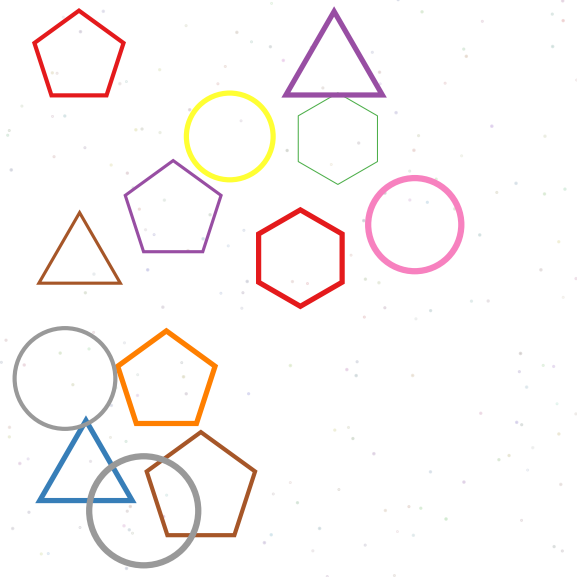[{"shape": "hexagon", "thickness": 2.5, "radius": 0.42, "center": [0.52, 0.552]}, {"shape": "pentagon", "thickness": 2, "radius": 0.41, "center": [0.137, 0.9]}, {"shape": "triangle", "thickness": 2.5, "radius": 0.46, "center": [0.149, 0.179]}, {"shape": "hexagon", "thickness": 0.5, "radius": 0.4, "center": [0.585, 0.759]}, {"shape": "pentagon", "thickness": 1.5, "radius": 0.44, "center": [0.3, 0.634]}, {"shape": "triangle", "thickness": 2.5, "radius": 0.48, "center": [0.579, 0.883]}, {"shape": "pentagon", "thickness": 2.5, "radius": 0.44, "center": [0.288, 0.338]}, {"shape": "circle", "thickness": 2.5, "radius": 0.38, "center": [0.398, 0.763]}, {"shape": "pentagon", "thickness": 2, "radius": 0.49, "center": [0.348, 0.152]}, {"shape": "triangle", "thickness": 1.5, "radius": 0.41, "center": [0.138, 0.55]}, {"shape": "circle", "thickness": 3, "radius": 0.4, "center": [0.718, 0.61]}, {"shape": "circle", "thickness": 2, "radius": 0.44, "center": [0.113, 0.344]}, {"shape": "circle", "thickness": 3, "radius": 0.47, "center": [0.249, 0.115]}]